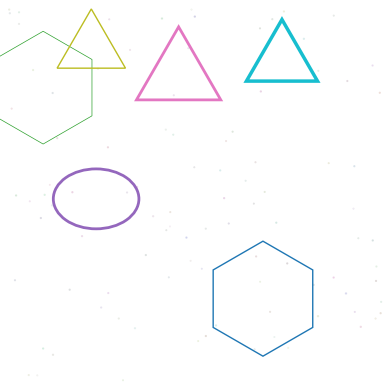[{"shape": "hexagon", "thickness": 1, "radius": 0.75, "center": [0.683, 0.224]}, {"shape": "hexagon", "thickness": 0.5, "radius": 0.73, "center": [0.112, 0.772]}, {"shape": "oval", "thickness": 2, "radius": 0.56, "center": [0.25, 0.483]}, {"shape": "triangle", "thickness": 2, "radius": 0.63, "center": [0.464, 0.804]}, {"shape": "triangle", "thickness": 1, "radius": 0.51, "center": [0.237, 0.874]}, {"shape": "triangle", "thickness": 2.5, "radius": 0.53, "center": [0.732, 0.843]}]